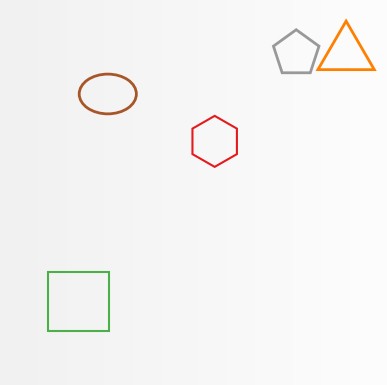[{"shape": "hexagon", "thickness": 1.5, "radius": 0.33, "center": [0.554, 0.633]}, {"shape": "square", "thickness": 1.5, "radius": 0.39, "center": [0.203, 0.217]}, {"shape": "triangle", "thickness": 2, "radius": 0.42, "center": [0.893, 0.861]}, {"shape": "oval", "thickness": 2, "radius": 0.37, "center": [0.278, 0.756]}, {"shape": "pentagon", "thickness": 2, "radius": 0.31, "center": [0.764, 0.861]}]